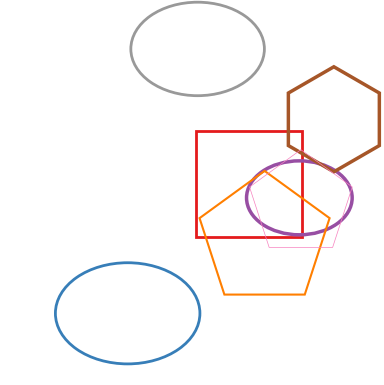[{"shape": "square", "thickness": 2, "radius": 0.69, "center": [0.646, 0.522]}, {"shape": "oval", "thickness": 2, "radius": 0.94, "center": [0.332, 0.186]}, {"shape": "oval", "thickness": 2.5, "radius": 0.69, "center": [0.778, 0.486]}, {"shape": "pentagon", "thickness": 1.5, "radius": 0.89, "center": [0.687, 0.379]}, {"shape": "hexagon", "thickness": 2.5, "radius": 0.68, "center": [0.867, 0.69]}, {"shape": "pentagon", "thickness": 0.5, "radius": 0.7, "center": [0.782, 0.471]}, {"shape": "oval", "thickness": 2, "radius": 0.87, "center": [0.513, 0.873]}]